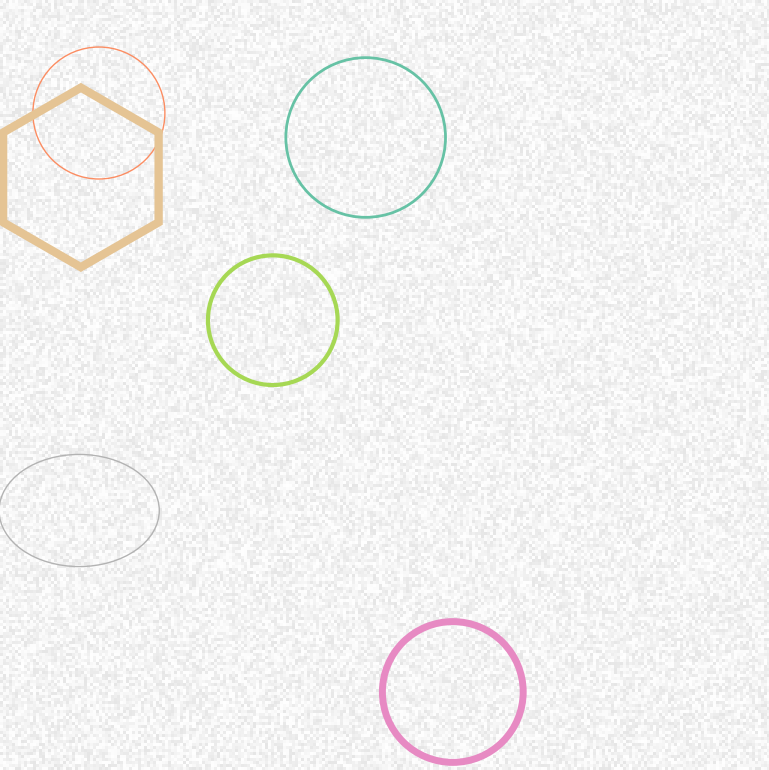[{"shape": "circle", "thickness": 1, "radius": 0.52, "center": [0.475, 0.821]}, {"shape": "circle", "thickness": 0.5, "radius": 0.43, "center": [0.128, 0.853]}, {"shape": "circle", "thickness": 2.5, "radius": 0.46, "center": [0.588, 0.101]}, {"shape": "circle", "thickness": 1.5, "radius": 0.42, "center": [0.354, 0.584]}, {"shape": "hexagon", "thickness": 3, "radius": 0.58, "center": [0.105, 0.77]}, {"shape": "oval", "thickness": 0.5, "radius": 0.52, "center": [0.103, 0.337]}]